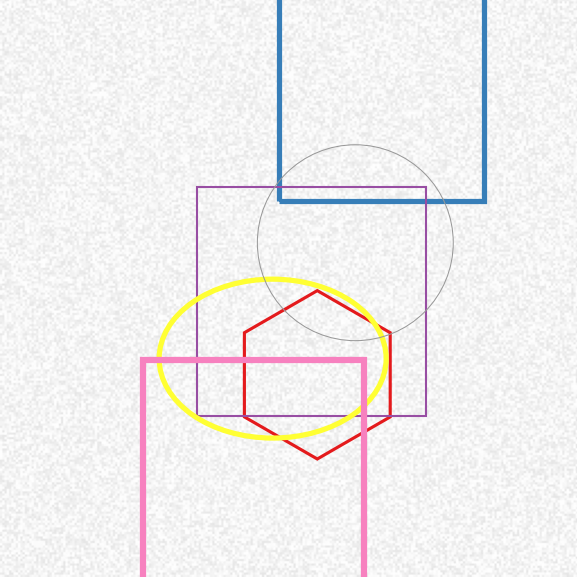[{"shape": "hexagon", "thickness": 1.5, "radius": 0.73, "center": [0.549, 0.35]}, {"shape": "square", "thickness": 2.5, "radius": 0.89, "center": [0.66, 0.829]}, {"shape": "square", "thickness": 1, "radius": 0.99, "center": [0.539, 0.477]}, {"shape": "oval", "thickness": 2.5, "radius": 0.98, "center": [0.472, 0.378]}, {"shape": "square", "thickness": 3, "radius": 0.96, "center": [0.439, 0.183]}, {"shape": "circle", "thickness": 0.5, "radius": 0.85, "center": [0.615, 0.579]}]